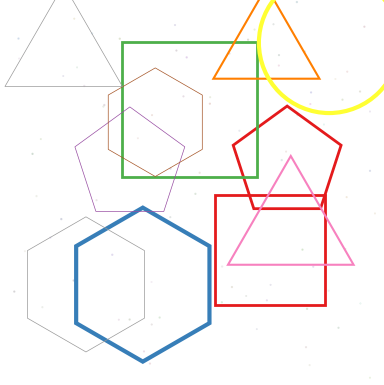[{"shape": "square", "thickness": 2, "radius": 0.72, "center": [0.701, 0.351]}, {"shape": "pentagon", "thickness": 2, "radius": 0.74, "center": [0.746, 0.577]}, {"shape": "hexagon", "thickness": 3, "radius": 1.0, "center": [0.371, 0.261]}, {"shape": "square", "thickness": 2, "radius": 0.87, "center": [0.492, 0.715]}, {"shape": "pentagon", "thickness": 0.5, "radius": 0.75, "center": [0.337, 0.572]}, {"shape": "triangle", "thickness": 1.5, "radius": 0.79, "center": [0.692, 0.875]}, {"shape": "circle", "thickness": 3, "radius": 0.91, "center": [0.855, 0.889]}, {"shape": "hexagon", "thickness": 0.5, "radius": 0.71, "center": [0.403, 0.683]}, {"shape": "triangle", "thickness": 1.5, "radius": 0.94, "center": [0.755, 0.406]}, {"shape": "triangle", "thickness": 0.5, "radius": 0.88, "center": [0.165, 0.863]}, {"shape": "hexagon", "thickness": 0.5, "radius": 0.88, "center": [0.223, 0.261]}]